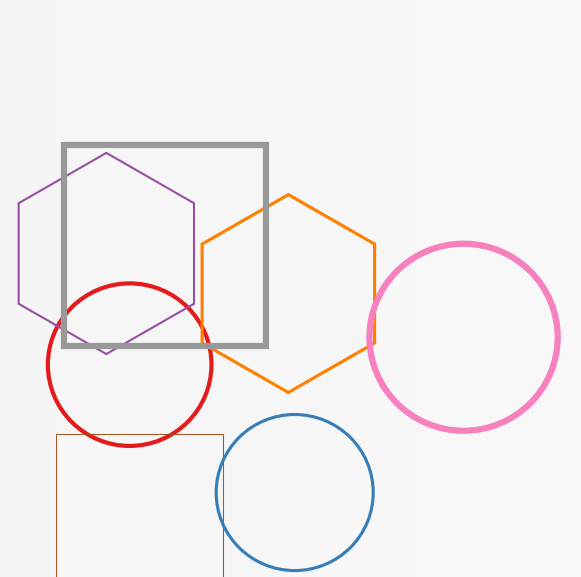[{"shape": "circle", "thickness": 2, "radius": 0.7, "center": [0.223, 0.368]}, {"shape": "circle", "thickness": 1.5, "radius": 0.68, "center": [0.507, 0.146]}, {"shape": "hexagon", "thickness": 1, "radius": 0.87, "center": [0.183, 0.56]}, {"shape": "hexagon", "thickness": 1.5, "radius": 0.86, "center": [0.496, 0.491]}, {"shape": "square", "thickness": 0.5, "radius": 0.72, "center": [0.239, 0.103]}, {"shape": "circle", "thickness": 3, "radius": 0.81, "center": [0.798, 0.415]}, {"shape": "square", "thickness": 3, "radius": 0.87, "center": [0.284, 0.574]}]